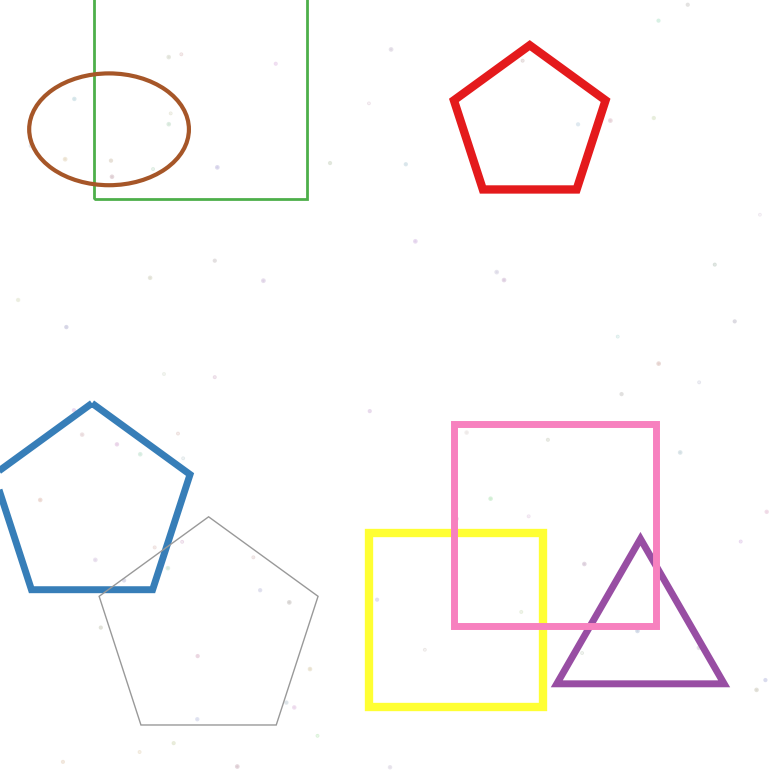[{"shape": "pentagon", "thickness": 3, "radius": 0.52, "center": [0.688, 0.838]}, {"shape": "pentagon", "thickness": 2.5, "radius": 0.67, "center": [0.12, 0.342]}, {"shape": "square", "thickness": 1, "radius": 0.69, "center": [0.26, 0.88]}, {"shape": "triangle", "thickness": 2.5, "radius": 0.63, "center": [0.832, 0.175]}, {"shape": "square", "thickness": 3, "radius": 0.56, "center": [0.592, 0.195]}, {"shape": "oval", "thickness": 1.5, "radius": 0.52, "center": [0.142, 0.832]}, {"shape": "square", "thickness": 2.5, "radius": 0.66, "center": [0.721, 0.318]}, {"shape": "pentagon", "thickness": 0.5, "radius": 0.75, "center": [0.271, 0.179]}]